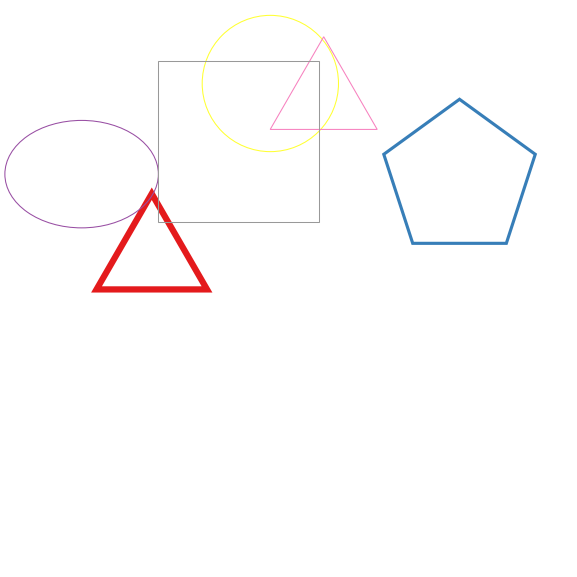[{"shape": "triangle", "thickness": 3, "radius": 0.55, "center": [0.263, 0.553]}, {"shape": "pentagon", "thickness": 1.5, "radius": 0.69, "center": [0.796, 0.689]}, {"shape": "oval", "thickness": 0.5, "radius": 0.66, "center": [0.141, 0.698]}, {"shape": "circle", "thickness": 0.5, "radius": 0.59, "center": [0.468, 0.855]}, {"shape": "triangle", "thickness": 0.5, "radius": 0.53, "center": [0.561, 0.829]}, {"shape": "square", "thickness": 0.5, "radius": 0.69, "center": [0.413, 0.754]}]